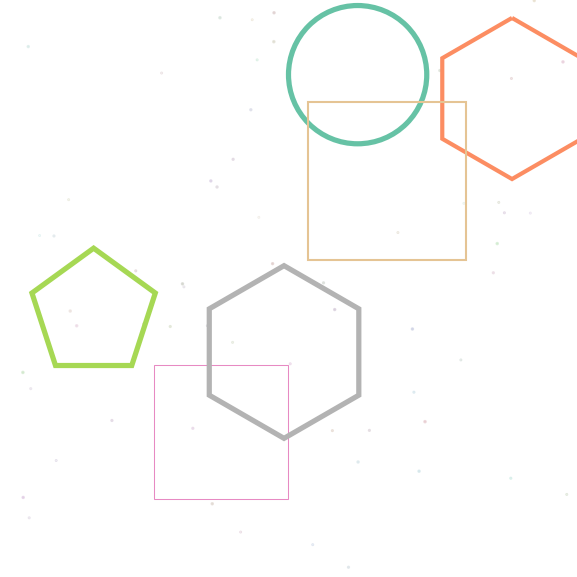[{"shape": "circle", "thickness": 2.5, "radius": 0.6, "center": [0.619, 0.87]}, {"shape": "hexagon", "thickness": 2, "radius": 0.7, "center": [0.887, 0.829]}, {"shape": "square", "thickness": 0.5, "radius": 0.58, "center": [0.383, 0.251]}, {"shape": "pentagon", "thickness": 2.5, "radius": 0.56, "center": [0.162, 0.457]}, {"shape": "square", "thickness": 1, "radius": 0.69, "center": [0.67, 0.686]}, {"shape": "hexagon", "thickness": 2.5, "radius": 0.75, "center": [0.492, 0.39]}]